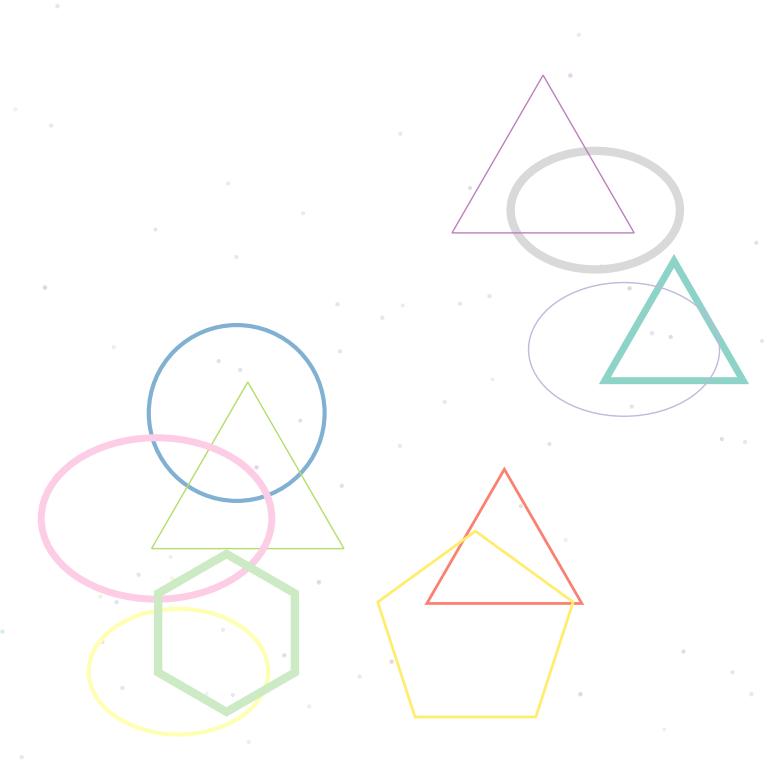[{"shape": "triangle", "thickness": 2.5, "radius": 0.52, "center": [0.875, 0.557]}, {"shape": "oval", "thickness": 1.5, "radius": 0.58, "center": [0.232, 0.128]}, {"shape": "oval", "thickness": 0.5, "radius": 0.62, "center": [0.81, 0.546]}, {"shape": "triangle", "thickness": 1, "radius": 0.58, "center": [0.655, 0.274]}, {"shape": "circle", "thickness": 1.5, "radius": 0.57, "center": [0.307, 0.464]}, {"shape": "triangle", "thickness": 0.5, "radius": 0.72, "center": [0.322, 0.36]}, {"shape": "oval", "thickness": 2.5, "radius": 0.75, "center": [0.203, 0.327]}, {"shape": "oval", "thickness": 3, "radius": 0.55, "center": [0.773, 0.727]}, {"shape": "triangle", "thickness": 0.5, "radius": 0.68, "center": [0.705, 0.766]}, {"shape": "hexagon", "thickness": 3, "radius": 0.51, "center": [0.294, 0.178]}, {"shape": "pentagon", "thickness": 1, "radius": 0.67, "center": [0.617, 0.177]}]